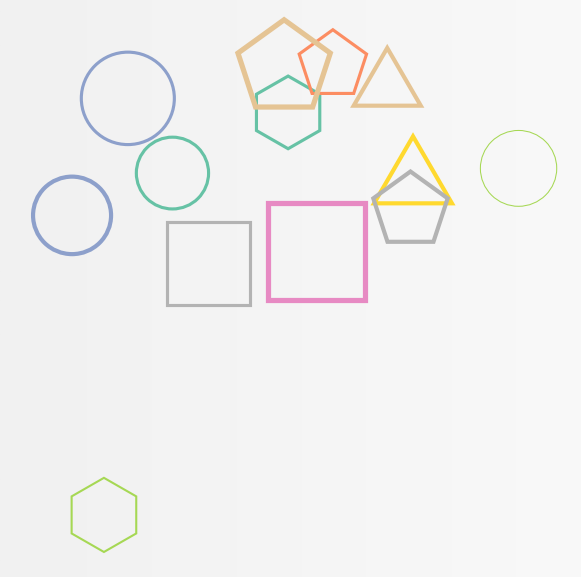[{"shape": "hexagon", "thickness": 1.5, "radius": 0.31, "center": [0.496, 0.805]}, {"shape": "circle", "thickness": 1.5, "radius": 0.31, "center": [0.297, 0.699]}, {"shape": "pentagon", "thickness": 1.5, "radius": 0.3, "center": [0.573, 0.887]}, {"shape": "circle", "thickness": 2, "radius": 0.34, "center": [0.124, 0.626]}, {"shape": "circle", "thickness": 1.5, "radius": 0.4, "center": [0.22, 0.829]}, {"shape": "square", "thickness": 2.5, "radius": 0.42, "center": [0.544, 0.564]}, {"shape": "hexagon", "thickness": 1, "radius": 0.32, "center": [0.179, 0.108]}, {"shape": "circle", "thickness": 0.5, "radius": 0.33, "center": [0.892, 0.708]}, {"shape": "triangle", "thickness": 2, "radius": 0.39, "center": [0.711, 0.686]}, {"shape": "triangle", "thickness": 2, "radius": 0.33, "center": [0.666, 0.849]}, {"shape": "pentagon", "thickness": 2.5, "radius": 0.42, "center": [0.489, 0.881]}, {"shape": "square", "thickness": 1.5, "radius": 0.36, "center": [0.359, 0.543]}, {"shape": "pentagon", "thickness": 2, "radius": 0.34, "center": [0.706, 0.635]}]